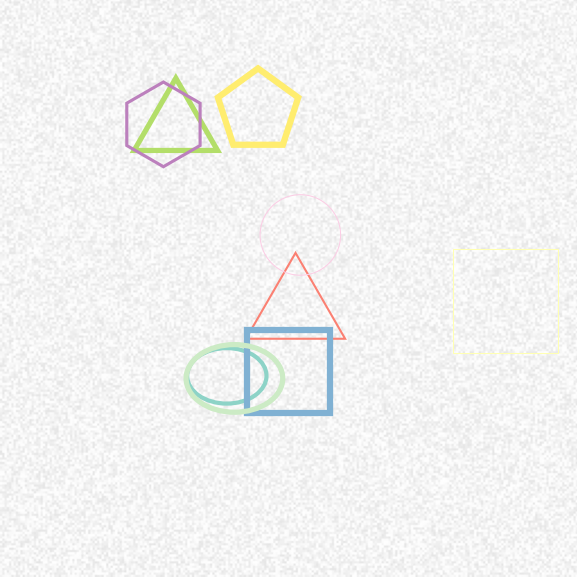[{"shape": "oval", "thickness": 2, "radius": 0.34, "center": [0.393, 0.348]}, {"shape": "square", "thickness": 0.5, "radius": 0.45, "center": [0.875, 0.478]}, {"shape": "triangle", "thickness": 1, "radius": 0.5, "center": [0.512, 0.462]}, {"shape": "square", "thickness": 3, "radius": 0.36, "center": [0.5, 0.355]}, {"shape": "triangle", "thickness": 2.5, "radius": 0.42, "center": [0.304, 0.78]}, {"shape": "circle", "thickness": 0.5, "radius": 0.35, "center": [0.52, 0.592]}, {"shape": "hexagon", "thickness": 1.5, "radius": 0.37, "center": [0.283, 0.784]}, {"shape": "oval", "thickness": 2.5, "radius": 0.42, "center": [0.406, 0.344]}, {"shape": "pentagon", "thickness": 3, "radius": 0.37, "center": [0.447, 0.808]}]